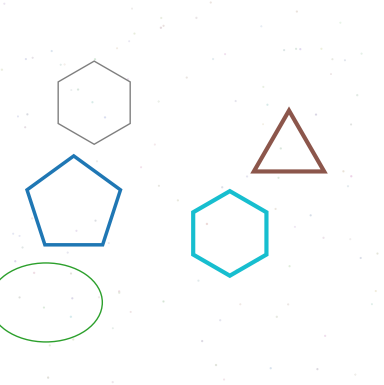[{"shape": "pentagon", "thickness": 2.5, "radius": 0.64, "center": [0.192, 0.467]}, {"shape": "oval", "thickness": 1, "radius": 0.73, "center": [0.119, 0.214]}, {"shape": "triangle", "thickness": 3, "radius": 0.53, "center": [0.751, 0.607]}, {"shape": "hexagon", "thickness": 1, "radius": 0.54, "center": [0.245, 0.733]}, {"shape": "hexagon", "thickness": 3, "radius": 0.55, "center": [0.597, 0.394]}]